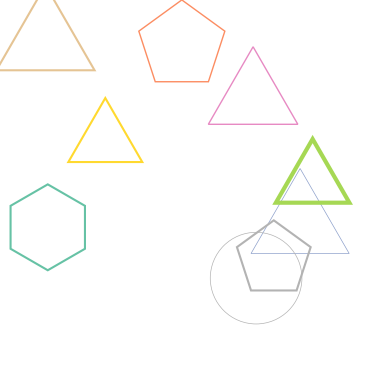[{"shape": "hexagon", "thickness": 1.5, "radius": 0.56, "center": [0.124, 0.41]}, {"shape": "pentagon", "thickness": 1, "radius": 0.59, "center": [0.472, 0.883]}, {"shape": "triangle", "thickness": 0.5, "radius": 0.74, "center": [0.779, 0.415]}, {"shape": "triangle", "thickness": 1, "radius": 0.67, "center": [0.657, 0.744]}, {"shape": "triangle", "thickness": 3, "radius": 0.55, "center": [0.812, 0.529]}, {"shape": "triangle", "thickness": 1.5, "radius": 0.55, "center": [0.274, 0.635]}, {"shape": "triangle", "thickness": 1.5, "radius": 0.74, "center": [0.118, 0.891]}, {"shape": "pentagon", "thickness": 1.5, "radius": 0.5, "center": [0.711, 0.327]}, {"shape": "circle", "thickness": 0.5, "radius": 0.6, "center": [0.665, 0.278]}]